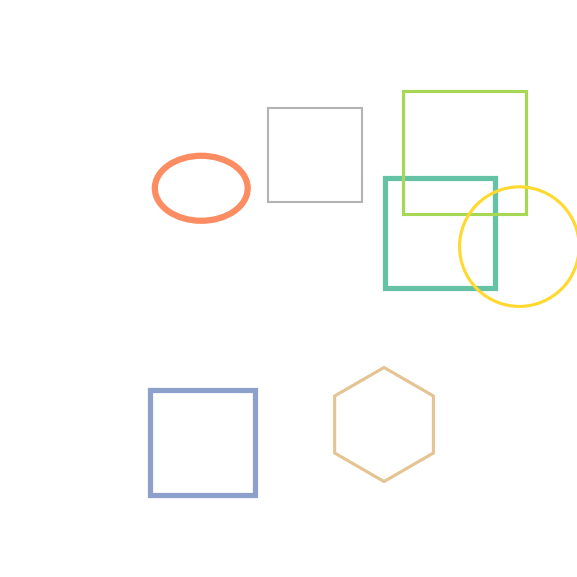[{"shape": "square", "thickness": 2.5, "radius": 0.48, "center": [0.762, 0.595]}, {"shape": "oval", "thickness": 3, "radius": 0.4, "center": [0.349, 0.673]}, {"shape": "square", "thickness": 2.5, "radius": 0.45, "center": [0.35, 0.232]}, {"shape": "square", "thickness": 1.5, "radius": 0.53, "center": [0.805, 0.735]}, {"shape": "circle", "thickness": 1.5, "radius": 0.52, "center": [0.899, 0.572]}, {"shape": "hexagon", "thickness": 1.5, "radius": 0.49, "center": [0.665, 0.264]}, {"shape": "square", "thickness": 1, "radius": 0.41, "center": [0.545, 0.73]}]